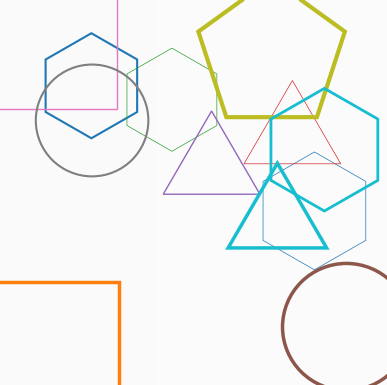[{"shape": "hexagon", "thickness": 1.5, "radius": 0.68, "center": [0.236, 0.777]}, {"shape": "hexagon", "thickness": 0.5, "radius": 0.77, "center": [0.811, 0.452]}, {"shape": "square", "thickness": 2.5, "radius": 0.84, "center": [0.14, 0.1]}, {"shape": "hexagon", "thickness": 0.5, "radius": 0.67, "center": [0.444, 0.741]}, {"shape": "triangle", "thickness": 0.5, "radius": 0.72, "center": [0.755, 0.647]}, {"shape": "triangle", "thickness": 1, "radius": 0.72, "center": [0.546, 0.568]}, {"shape": "circle", "thickness": 2.5, "radius": 0.83, "center": [0.894, 0.151]}, {"shape": "square", "thickness": 1, "radius": 0.84, "center": [0.133, 0.885]}, {"shape": "circle", "thickness": 1.5, "radius": 0.73, "center": [0.238, 0.687]}, {"shape": "pentagon", "thickness": 3, "radius": 0.99, "center": [0.701, 0.856]}, {"shape": "hexagon", "thickness": 2, "radius": 0.8, "center": [0.837, 0.611]}, {"shape": "triangle", "thickness": 2.5, "radius": 0.73, "center": [0.716, 0.429]}]